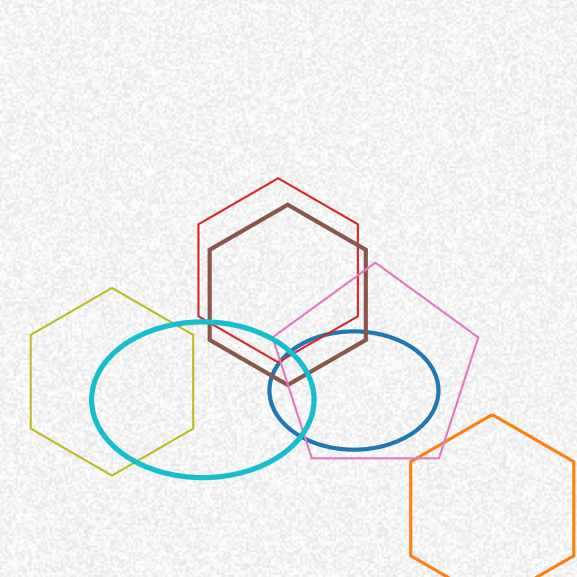[{"shape": "oval", "thickness": 2, "radius": 0.73, "center": [0.613, 0.323]}, {"shape": "hexagon", "thickness": 1.5, "radius": 0.81, "center": [0.852, 0.118]}, {"shape": "hexagon", "thickness": 1, "radius": 0.8, "center": [0.482, 0.531]}, {"shape": "hexagon", "thickness": 2, "radius": 0.78, "center": [0.498, 0.489]}, {"shape": "pentagon", "thickness": 1, "radius": 0.94, "center": [0.65, 0.357]}, {"shape": "hexagon", "thickness": 1, "radius": 0.81, "center": [0.194, 0.338]}, {"shape": "oval", "thickness": 2.5, "radius": 0.96, "center": [0.351, 0.307]}]